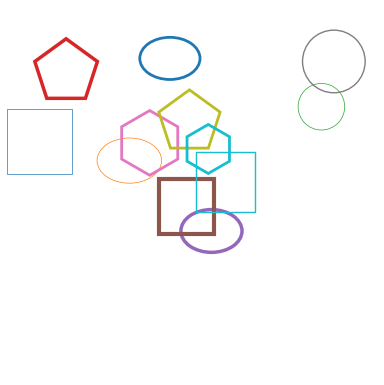[{"shape": "oval", "thickness": 2, "radius": 0.39, "center": [0.441, 0.848]}, {"shape": "square", "thickness": 0.5, "radius": 0.42, "center": [0.103, 0.632]}, {"shape": "oval", "thickness": 0.5, "radius": 0.42, "center": [0.336, 0.583]}, {"shape": "circle", "thickness": 0.5, "radius": 0.3, "center": [0.835, 0.723]}, {"shape": "pentagon", "thickness": 2.5, "radius": 0.43, "center": [0.172, 0.814]}, {"shape": "oval", "thickness": 2.5, "radius": 0.4, "center": [0.549, 0.4]}, {"shape": "square", "thickness": 3, "radius": 0.36, "center": [0.484, 0.464]}, {"shape": "hexagon", "thickness": 2, "radius": 0.42, "center": [0.389, 0.629]}, {"shape": "circle", "thickness": 1, "radius": 0.41, "center": [0.867, 0.84]}, {"shape": "pentagon", "thickness": 2, "radius": 0.42, "center": [0.492, 0.683]}, {"shape": "square", "thickness": 1, "radius": 0.39, "center": [0.586, 0.527]}, {"shape": "hexagon", "thickness": 2, "radius": 0.32, "center": [0.541, 0.613]}]